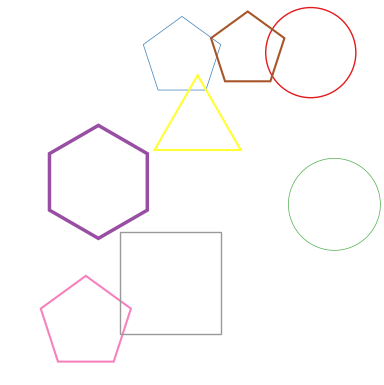[{"shape": "circle", "thickness": 1, "radius": 0.59, "center": [0.807, 0.863]}, {"shape": "pentagon", "thickness": 0.5, "radius": 0.53, "center": [0.473, 0.852]}, {"shape": "circle", "thickness": 0.5, "radius": 0.6, "center": [0.869, 0.469]}, {"shape": "hexagon", "thickness": 2.5, "radius": 0.73, "center": [0.256, 0.528]}, {"shape": "triangle", "thickness": 1.5, "radius": 0.65, "center": [0.513, 0.675]}, {"shape": "pentagon", "thickness": 1.5, "radius": 0.5, "center": [0.643, 0.87]}, {"shape": "pentagon", "thickness": 1.5, "radius": 0.62, "center": [0.223, 0.16]}, {"shape": "square", "thickness": 1, "radius": 0.66, "center": [0.442, 0.265]}]